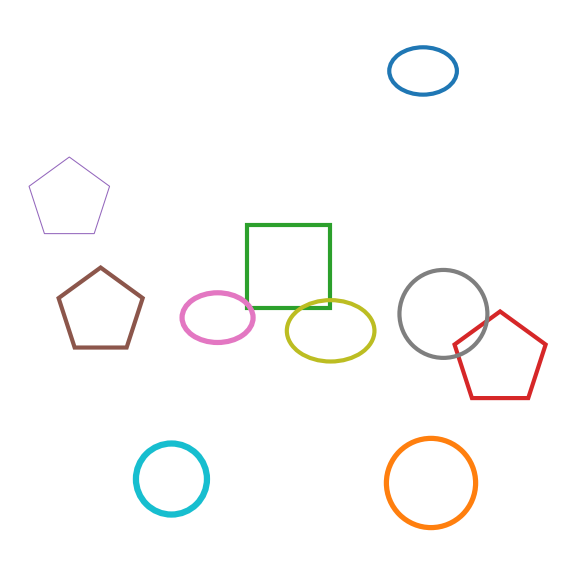[{"shape": "oval", "thickness": 2, "radius": 0.29, "center": [0.733, 0.876]}, {"shape": "circle", "thickness": 2.5, "radius": 0.39, "center": [0.746, 0.163]}, {"shape": "square", "thickness": 2, "radius": 0.36, "center": [0.5, 0.538]}, {"shape": "pentagon", "thickness": 2, "radius": 0.41, "center": [0.866, 0.377]}, {"shape": "pentagon", "thickness": 0.5, "radius": 0.37, "center": [0.12, 0.654]}, {"shape": "pentagon", "thickness": 2, "radius": 0.38, "center": [0.174, 0.459]}, {"shape": "oval", "thickness": 2.5, "radius": 0.31, "center": [0.377, 0.449]}, {"shape": "circle", "thickness": 2, "radius": 0.38, "center": [0.768, 0.456]}, {"shape": "oval", "thickness": 2, "radius": 0.38, "center": [0.573, 0.426]}, {"shape": "circle", "thickness": 3, "radius": 0.31, "center": [0.297, 0.17]}]